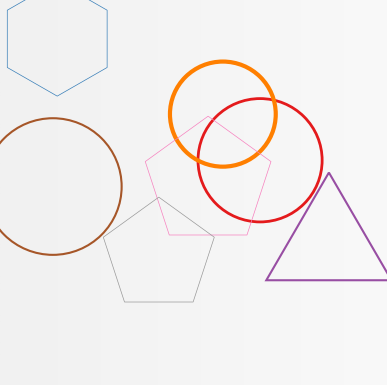[{"shape": "circle", "thickness": 2, "radius": 0.8, "center": [0.671, 0.584]}, {"shape": "hexagon", "thickness": 0.5, "radius": 0.74, "center": [0.148, 0.899]}, {"shape": "triangle", "thickness": 1.5, "radius": 0.93, "center": [0.849, 0.365]}, {"shape": "circle", "thickness": 3, "radius": 0.68, "center": [0.575, 0.704]}, {"shape": "circle", "thickness": 1.5, "radius": 0.89, "center": [0.137, 0.515]}, {"shape": "pentagon", "thickness": 0.5, "radius": 0.85, "center": [0.537, 0.528]}, {"shape": "pentagon", "thickness": 0.5, "radius": 0.75, "center": [0.41, 0.337]}]